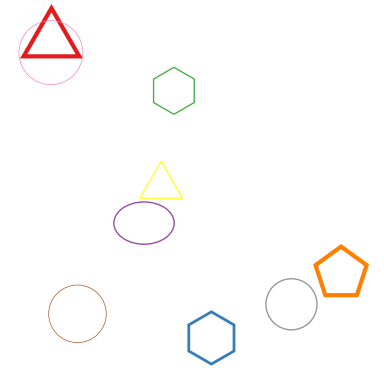[{"shape": "triangle", "thickness": 3, "radius": 0.42, "center": [0.134, 0.895]}, {"shape": "hexagon", "thickness": 2, "radius": 0.34, "center": [0.549, 0.122]}, {"shape": "hexagon", "thickness": 1, "radius": 0.3, "center": [0.452, 0.764]}, {"shape": "oval", "thickness": 1, "radius": 0.39, "center": [0.374, 0.421]}, {"shape": "pentagon", "thickness": 3, "radius": 0.35, "center": [0.886, 0.29]}, {"shape": "triangle", "thickness": 1, "radius": 0.32, "center": [0.419, 0.517]}, {"shape": "circle", "thickness": 0.5, "radius": 0.37, "center": [0.201, 0.185]}, {"shape": "circle", "thickness": 0.5, "radius": 0.42, "center": [0.132, 0.863]}, {"shape": "circle", "thickness": 1, "radius": 0.33, "center": [0.757, 0.21]}]